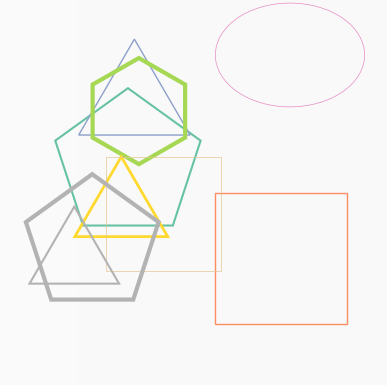[{"shape": "pentagon", "thickness": 1.5, "radius": 0.99, "center": [0.33, 0.574]}, {"shape": "square", "thickness": 1, "radius": 0.85, "center": [0.725, 0.329]}, {"shape": "triangle", "thickness": 1, "radius": 0.83, "center": [0.347, 0.732]}, {"shape": "oval", "thickness": 0.5, "radius": 0.96, "center": [0.748, 0.857]}, {"shape": "hexagon", "thickness": 3, "radius": 0.69, "center": [0.358, 0.711]}, {"shape": "triangle", "thickness": 2, "radius": 0.69, "center": [0.313, 0.455]}, {"shape": "square", "thickness": 0.5, "radius": 0.74, "center": [0.423, 0.443]}, {"shape": "triangle", "thickness": 1.5, "radius": 0.67, "center": [0.192, 0.33]}, {"shape": "pentagon", "thickness": 3, "radius": 0.9, "center": [0.238, 0.368]}]